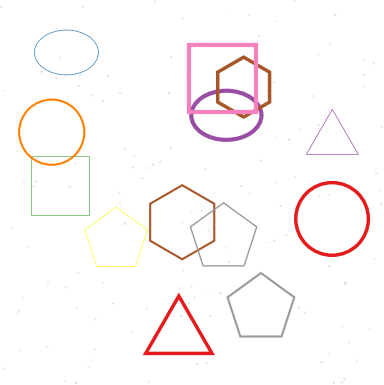[{"shape": "circle", "thickness": 2.5, "radius": 0.47, "center": [0.863, 0.431]}, {"shape": "triangle", "thickness": 2.5, "radius": 0.5, "center": [0.464, 0.132]}, {"shape": "oval", "thickness": 0.5, "radius": 0.42, "center": [0.172, 0.864]}, {"shape": "square", "thickness": 0.5, "radius": 0.38, "center": [0.156, 0.519]}, {"shape": "triangle", "thickness": 0.5, "radius": 0.39, "center": [0.863, 0.638]}, {"shape": "oval", "thickness": 3, "radius": 0.46, "center": [0.588, 0.701]}, {"shape": "circle", "thickness": 1.5, "radius": 0.42, "center": [0.134, 0.657]}, {"shape": "pentagon", "thickness": 0.5, "radius": 0.43, "center": [0.302, 0.377]}, {"shape": "hexagon", "thickness": 2.5, "radius": 0.39, "center": [0.633, 0.774]}, {"shape": "hexagon", "thickness": 1.5, "radius": 0.48, "center": [0.473, 0.423]}, {"shape": "square", "thickness": 3, "radius": 0.44, "center": [0.579, 0.797]}, {"shape": "pentagon", "thickness": 1, "radius": 0.45, "center": [0.581, 0.383]}, {"shape": "pentagon", "thickness": 1.5, "radius": 0.46, "center": [0.678, 0.2]}]